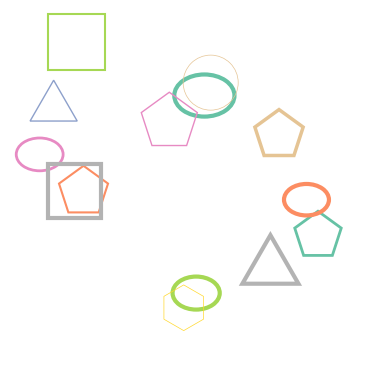[{"shape": "pentagon", "thickness": 2, "radius": 0.32, "center": [0.826, 0.388]}, {"shape": "oval", "thickness": 3, "radius": 0.39, "center": [0.531, 0.752]}, {"shape": "oval", "thickness": 3, "radius": 0.29, "center": [0.796, 0.481]}, {"shape": "pentagon", "thickness": 1.5, "radius": 0.33, "center": [0.217, 0.502]}, {"shape": "triangle", "thickness": 1, "radius": 0.35, "center": [0.139, 0.721]}, {"shape": "oval", "thickness": 2, "radius": 0.3, "center": [0.103, 0.599]}, {"shape": "pentagon", "thickness": 1, "radius": 0.38, "center": [0.44, 0.684]}, {"shape": "oval", "thickness": 3, "radius": 0.31, "center": [0.509, 0.239]}, {"shape": "square", "thickness": 1.5, "radius": 0.37, "center": [0.199, 0.891]}, {"shape": "hexagon", "thickness": 0.5, "radius": 0.3, "center": [0.477, 0.201]}, {"shape": "pentagon", "thickness": 2.5, "radius": 0.33, "center": [0.725, 0.649]}, {"shape": "circle", "thickness": 0.5, "radius": 0.36, "center": [0.547, 0.785]}, {"shape": "square", "thickness": 3, "radius": 0.35, "center": [0.193, 0.504]}, {"shape": "triangle", "thickness": 3, "radius": 0.42, "center": [0.702, 0.305]}]